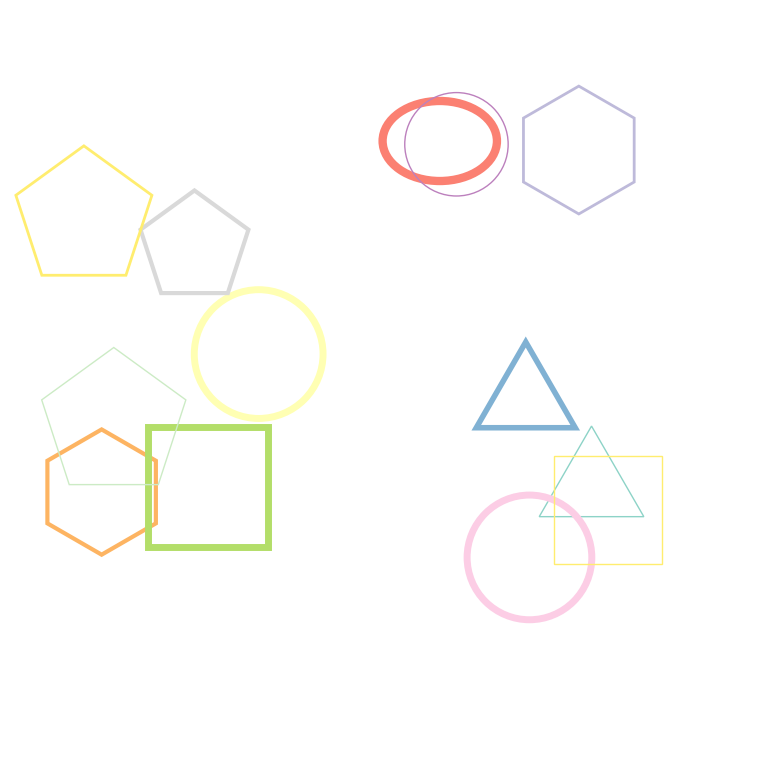[{"shape": "triangle", "thickness": 0.5, "radius": 0.39, "center": [0.768, 0.368]}, {"shape": "circle", "thickness": 2.5, "radius": 0.42, "center": [0.336, 0.54]}, {"shape": "hexagon", "thickness": 1, "radius": 0.42, "center": [0.752, 0.805]}, {"shape": "oval", "thickness": 3, "radius": 0.37, "center": [0.571, 0.817]}, {"shape": "triangle", "thickness": 2, "radius": 0.37, "center": [0.683, 0.482]}, {"shape": "hexagon", "thickness": 1.5, "radius": 0.41, "center": [0.132, 0.361]}, {"shape": "square", "thickness": 2.5, "radius": 0.39, "center": [0.27, 0.367]}, {"shape": "circle", "thickness": 2.5, "radius": 0.4, "center": [0.688, 0.276]}, {"shape": "pentagon", "thickness": 1.5, "radius": 0.37, "center": [0.253, 0.679]}, {"shape": "circle", "thickness": 0.5, "radius": 0.34, "center": [0.593, 0.813]}, {"shape": "pentagon", "thickness": 0.5, "radius": 0.49, "center": [0.148, 0.45]}, {"shape": "pentagon", "thickness": 1, "radius": 0.46, "center": [0.109, 0.718]}, {"shape": "square", "thickness": 0.5, "radius": 0.35, "center": [0.79, 0.338]}]